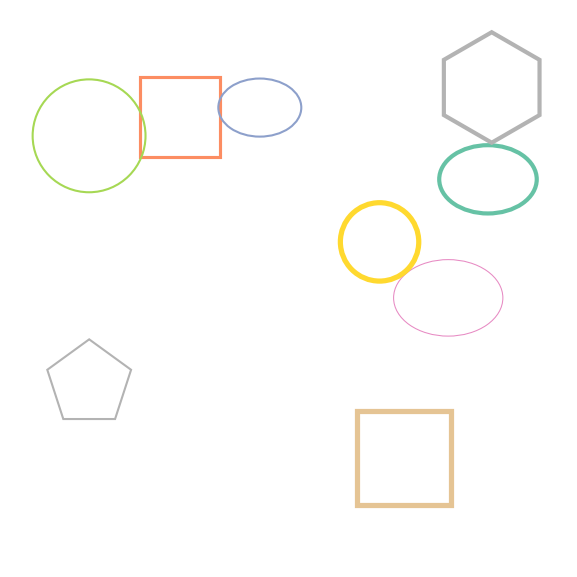[{"shape": "oval", "thickness": 2, "radius": 0.42, "center": [0.845, 0.689]}, {"shape": "square", "thickness": 1.5, "radius": 0.35, "center": [0.312, 0.797]}, {"shape": "oval", "thickness": 1, "radius": 0.36, "center": [0.45, 0.813]}, {"shape": "oval", "thickness": 0.5, "radius": 0.47, "center": [0.776, 0.483]}, {"shape": "circle", "thickness": 1, "radius": 0.49, "center": [0.154, 0.764]}, {"shape": "circle", "thickness": 2.5, "radius": 0.34, "center": [0.657, 0.58]}, {"shape": "square", "thickness": 2.5, "radius": 0.41, "center": [0.699, 0.205]}, {"shape": "pentagon", "thickness": 1, "radius": 0.38, "center": [0.154, 0.335]}, {"shape": "hexagon", "thickness": 2, "radius": 0.48, "center": [0.851, 0.848]}]